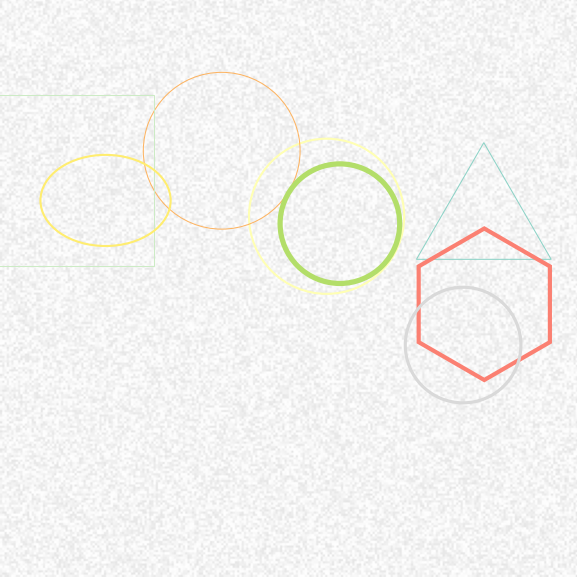[{"shape": "triangle", "thickness": 0.5, "radius": 0.67, "center": [0.838, 0.617]}, {"shape": "circle", "thickness": 1, "radius": 0.67, "center": [0.565, 0.625]}, {"shape": "hexagon", "thickness": 2, "radius": 0.66, "center": [0.839, 0.472]}, {"shape": "circle", "thickness": 0.5, "radius": 0.68, "center": [0.384, 0.738]}, {"shape": "circle", "thickness": 2.5, "radius": 0.52, "center": [0.589, 0.612]}, {"shape": "circle", "thickness": 1.5, "radius": 0.5, "center": [0.802, 0.402]}, {"shape": "square", "thickness": 0.5, "radius": 0.74, "center": [0.119, 0.686]}, {"shape": "oval", "thickness": 1, "radius": 0.56, "center": [0.183, 0.652]}]